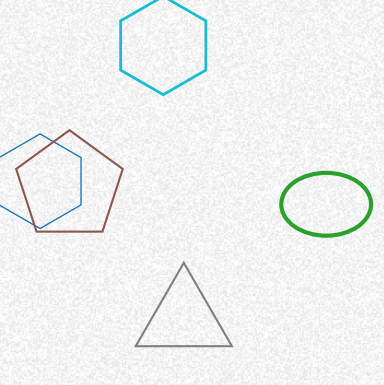[{"shape": "hexagon", "thickness": 1, "radius": 0.61, "center": [0.104, 0.529]}, {"shape": "oval", "thickness": 3, "radius": 0.58, "center": [0.847, 0.469]}, {"shape": "pentagon", "thickness": 1.5, "radius": 0.73, "center": [0.18, 0.516]}, {"shape": "triangle", "thickness": 1.5, "radius": 0.72, "center": [0.477, 0.173]}, {"shape": "hexagon", "thickness": 2, "radius": 0.64, "center": [0.424, 0.882]}]